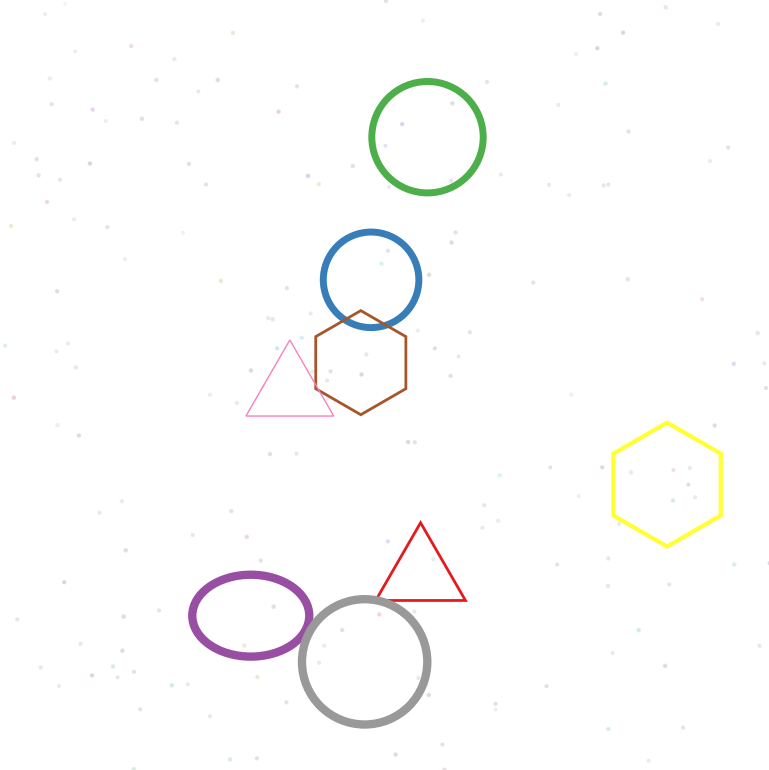[{"shape": "triangle", "thickness": 1, "radius": 0.34, "center": [0.546, 0.254]}, {"shape": "circle", "thickness": 2.5, "radius": 0.31, "center": [0.482, 0.637]}, {"shape": "circle", "thickness": 2.5, "radius": 0.36, "center": [0.555, 0.822]}, {"shape": "oval", "thickness": 3, "radius": 0.38, "center": [0.326, 0.2]}, {"shape": "hexagon", "thickness": 1.5, "radius": 0.4, "center": [0.866, 0.371]}, {"shape": "hexagon", "thickness": 1, "radius": 0.34, "center": [0.469, 0.529]}, {"shape": "triangle", "thickness": 0.5, "radius": 0.33, "center": [0.376, 0.493]}, {"shape": "circle", "thickness": 3, "radius": 0.41, "center": [0.474, 0.14]}]